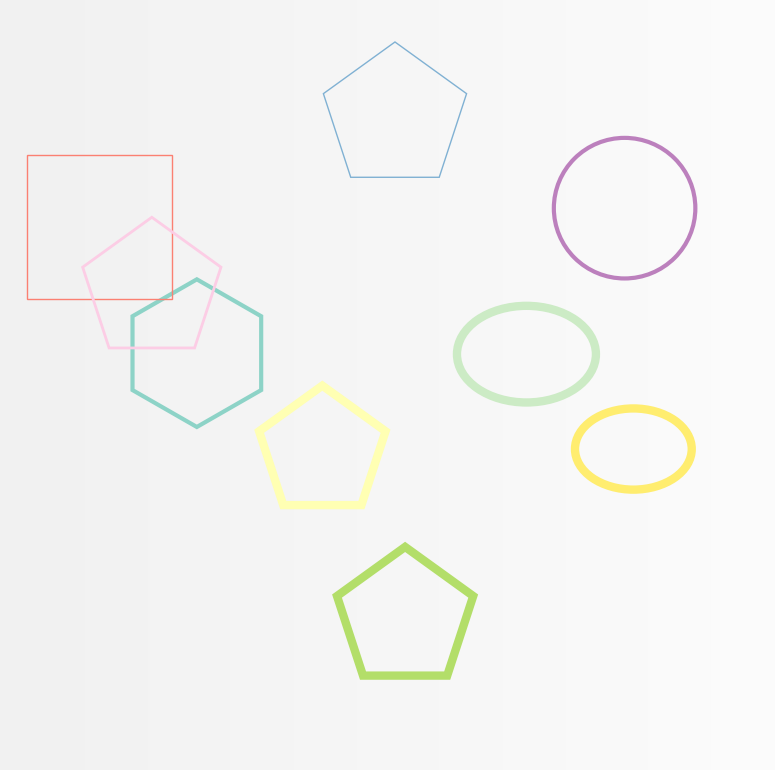[{"shape": "hexagon", "thickness": 1.5, "radius": 0.48, "center": [0.254, 0.541]}, {"shape": "pentagon", "thickness": 3, "radius": 0.43, "center": [0.416, 0.413]}, {"shape": "square", "thickness": 0.5, "radius": 0.47, "center": [0.128, 0.706]}, {"shape": "pentagon", "thickness": 0.5, "radius": 0.49, "center": [0.51, 0.848]}, {"shape": "pentagon", "thickness": 3, "radius": 0.46, "center": [0.523, 0.197]}, {"shape": "pentagon", "thickness": 1, "radius": 0.47, "center": [0.196, 0.624]}, {"shape": "circle", "thickness": 1.5, "radius": 0.46, "center": [0.806, 0.73]}, {"shape": "oval", "thickness": 3, "radius": 0.45, "center": [0.679, 0.54]}, {"shape": "oval", "thickness": 3, "radius": 0.38, "center": [0.817, 0.417]}]